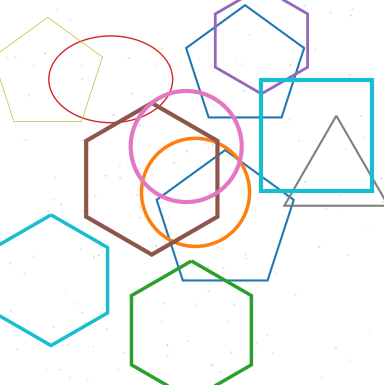[{"shape": "pentagon", "thickness": 1.5, "radius": 0.81, "center": [0.637, 0.825]}, {"shape": "pentagon", "thickness": 1.5, "radius": 0.94, "center": [0.585, 0.423]}, {"shape": "circle", "thickness": 2.5, "radius": 0.7, "center": [0.508, 0.5]}, {"shape": "hexagon", "thickness": 2.5, "radius": 0.9, "center": [0.497, 0.142]}, {"shape": "oval", "thickness": 1, "radius": 0.8, "center": [0.288, 0.794]}, {"shape": "hexagon", "thickness": 2, "radius": 0.69, "center": [0.679, 0.895]}, {"shape": "hexagon", "thickness": 3, "radius": 0.98, "center": [0.394, 0.536]}, {"shape": "circle", "thickness": 3, "radius": 0.72, "center": [0.484, 0.619]}, {"shape": "triangle", "thickness": 1.5, "radius": 0.78, "center": [0.874, 0.544]}, {"shape": "pentagon", "thickness": 0.5, "radius": 0.75, "center": [0.124, 0.805]}, {"shape": "hexagon", "thickness": 2.5, "radius": 0.85, "center": [0.133, 0.272]}, {"shape": "square", "thickness": 3, "radius": 0.72, "center": [0.821, 0.648]}]